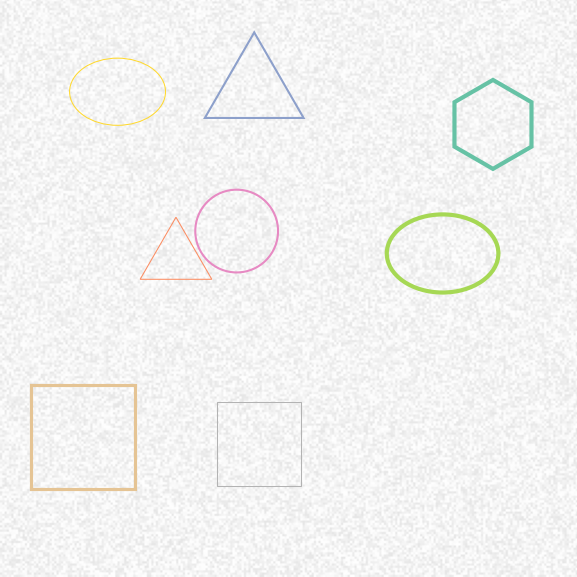[{"shape": "hexagon", "thickness": 2, "radius": 0.38, "center": [0.854, 0.784]}, {"shape": "triangle", "thickness": 0.5, "radius": 0.36, "center": [0.305, 0.551]}, {"shape": "triangle", "thickness": 1, "radius": 0.49, "center": [0.44, 0.844]}, {"shape": "circle", "thickness": 1, "radius": 0.36, "center": [0.41, 0.599]}, {"shape": "oval", "thickness": 2, "radius": 0.48, "center": [0.766, 0.56]}, {"shape": "oval", "thickness": 0.5, "radius": 0.42, "center": [0.204, 0.84]}, {"shape": "square", "thickness": 1.5, "radius": 0.45, "center": [0.144, 0.242]}, {"shape": "square", "thickness": 0.5, "radius": 0.36, "center": [0.449, 0.231]}]